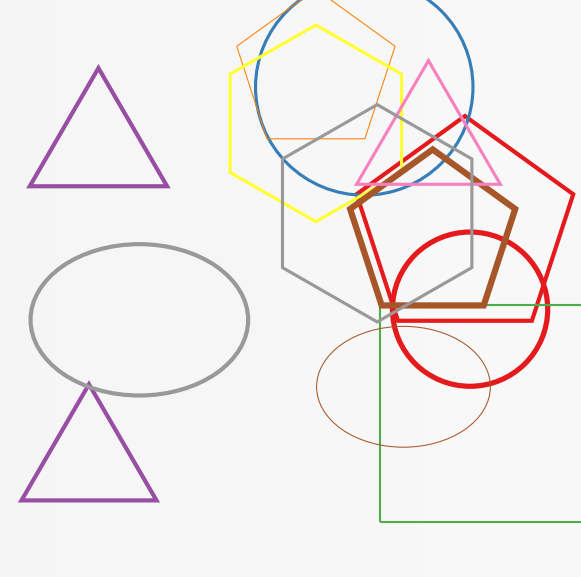[{"shape": "pentagon", "thickness": 2, "radius": 0.98, "center": [0.8, 0.602]}, {"shape": "circle", "thickness": 2.5, "radius": 0.67, "center": [0.809, 0.464]}, {"shape": "circle", "thickness": 1.5, "radius": 0.94, "center": [0.627, 0.848]}, {"shape": "square", "thickness": 1, "radius": 0.94, "center": [0.841, 0.283]}, {"shape": "triangle", "thickness": 2, "radius": 0.67, "center": [0.153, 0.2]}, {"shape": "triangle", "thickness": 2, "radius": 0.68, "center": [0.169, 0.745]}, {"shape": "pentagon", "thickness": 0.5, "radius": 0.72, "center": [0.544, 0.875]}, {"shape": "hexagon", "thickness": 1.5, "radius": 0.85, "center": [0.543, 0.786]}, {"shape": "oval", "thickness": 0.5, "radius": 0.75, "center": [0.694, 0.329]}, {"shape": "pentagon", "thickness": 3, "radius": 0.75, "center": [0.744, 0.591]}, {"shape": "triangle", "thickness": 1.5, "radius": 0.71, "center": [0.737, 0.751]}, {"shape": "hexagon", "thickness": 1.5, "radius": 0.94, "center": [0.649, 0.63]}, {"shape": "oval", "thickness": 2, "radius": 0.94, "center": [0.24, 0.445]}]